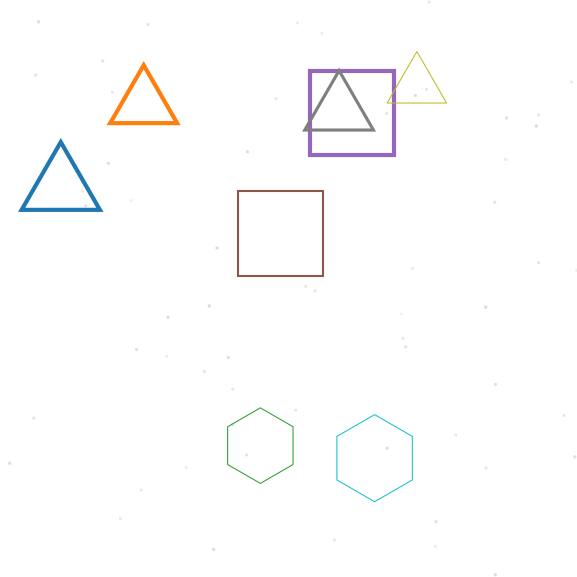[{"shape": "triangle", "thickness": 2, "radius": 0.39, "center": [0.105, 0.675]}, {"shape": "triangle", "thickness": 2, "radius": 0.33, "center": [0.249, 0.819]}, {"shape": "hexagon", "thickness": 0.5, "radius": 0.33, "center": [0.451, 0.227]}, {"shape": "square", "thickness": 2, "radius": 0.36, "center": [0.61, 0.804]}, {"shape": "square", "thickness": 1, "radius": 0.37, "center": [0.486, 0.595]}, {"shape": "triangle", "thickness": 1.5, "radius": 0.34, "center": [0.587, 0.808]}, {"shape": "triangle", "thickness": 0.5, "radius": 0.3, "center": [0.722, 0.85]}, {"shape": "hexagon", "thickness": 0.5, "radius": 0.38, "center": [0.649, 0.206]}]